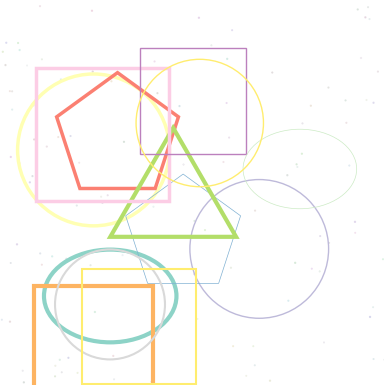[{"shape": "oval", "thickness": 3, "radius": 0.86, "center": [0.286, 0.231]}, {"shape": "circle", "thickness": 2.5, "radius": 0.99, "center": [0.243, 0.611]}, {"shape": "circle", "thickness": 1, "radius": 0.9, "center": [0.673, 0.353]}, {"shape": "pentagon", "thickness": 2.5, "radius": 0.83, "center": [0.305, 0.645]}, {"shape": "pentagon", "thickness": 0.5, "radius": 0.78, "center": [0.476, 0.391]}, {"shape": "square", "thickness": 3, "radius": 0.77, "center": [0.242, 0.103]}, {"shape": "triangle", "thickness": 3, "radius": 0.94, "center": [0.45, 0.479]}, {"shape": "square", "thickness": 2.5, "radius": 0.86, "center": [0.265, 0.65]}, {"shape": "circle", "thickness": 1.5, "radius": 0.71, "center": [0.286, 0.209]}, {"shape": "square", "thickness": 1, "radius": 0.69, "center": [0.5, 0.737]}, {"shape": "oval", "thickness": 0.5, "radius": 0.74, "center": [0.779, 0.561]}, {"shape": "square", "thickness": 1.5, "radius": 0.74, "center": [0.362, 0.152]}, {"shape": "circle", "thickness": 1, "radius": 0.83, "center": [0.519, 0.681]}]